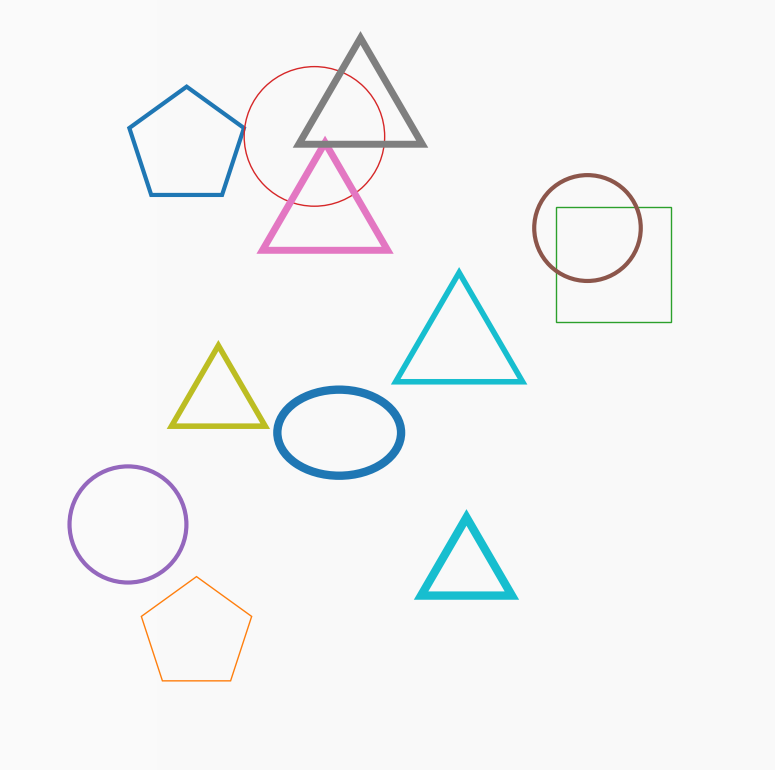[{"shape": "oval", "thickness": 3, "radius": 0.4, "center": [0.438, 0.438]}, {"shape": "pentagon", "thickness": 1.5, "radius": 0.39, "center": [0.241, 0.81]}, {"shape": "pentagon", "thickness": 0.5, "radius": 0.37, "center": [0.254, 0.176]}, {"shape": "square", "thickness": 0.5, "radius": 0.37, "center": [0.792, 0.656]}, {"shape": "circle", "thickness": 0.5, "radius": 0.45, "center": [0.406, 0.823]}, {"shape": "circle", "thickness": 1.5, "radius": 0.38, "center": [0.165, 0.319]}, {"shape": "circle", "thickness": 1.5, "radius": 0.34, "center": [0.758, 0.704]}, {"shape": "triangle", "thickness": 2.5, "radius": 0.47, "center": [0.419, 0.722]}, {"shape": "triangle", "thickness": 2.5, "radius": 0.46, "center": [0.465, 0.859]}, {"shape": "triangle", "thickness": 2, "radius": 0.35, "center": [0.282, 0.481]}, {"shape": "triangle", "thickness": 2, "radius": 0.47, "center": [0.592, 0.551]}, {"shape": "triangle", "thickness": 3, "radius": 0.34, "center": [0.602, 0.26]}]